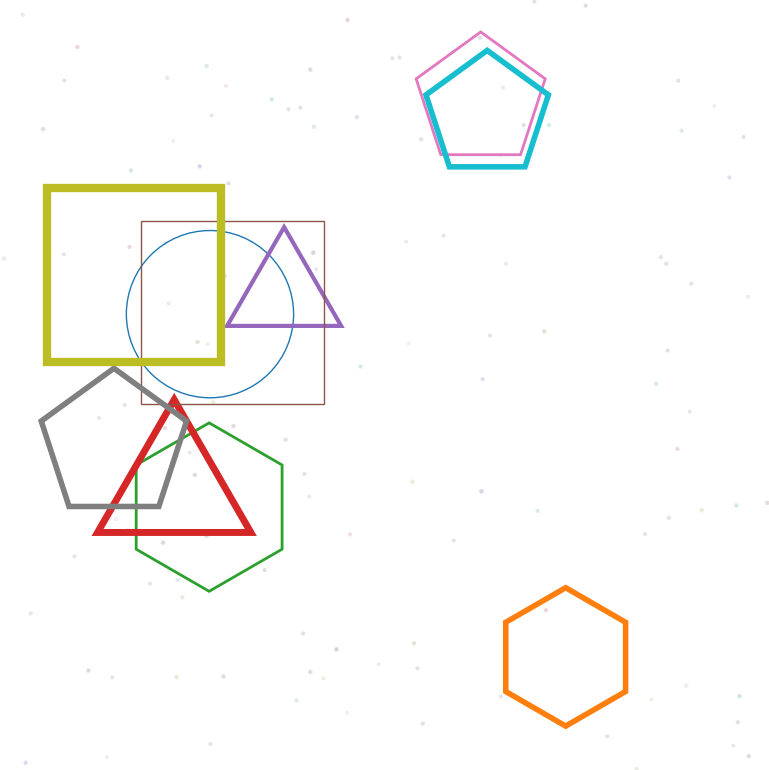[{"shape": "circle", "thickness": 0.5, "radius": 0.54, "center": [0.273, 0.592]}, {"shape": "hexagon", "thickness": 2, "radius": 0.45, "center": [0.735, 0.147]}, {"shape": "hexagon", "thickness": 1, "radius": 0.55, "center": [0.272, 0.341]}, {"shape": "triangle", "thickness": 2.5, "radius": 0.57, "center": [0.226, 0.366]}, {"shape": "triangle", "thickness": 1.5, "radius": 0.43, "center": [0.369, 0.62]}, {"shape": "square", "thickness": 0.5, "radius": 0.59, "center": [0.302, 0.594]}, {"shape": "pentagon", "thickness": 1, "radius": 0.44, "center": [0.624, 0.87]}, {"shape": "pentagon", "thickness": 2, "radius": 0.5, "center": [0.148, 0.423]}, {"shape": "square", "thickness": 3, "radius": 0.56, "center": [0.174, 0.643]}, {"shape": "pentagon", "thickness": 2, "radius": 0.42, "center": [0.633, 0.851]}]